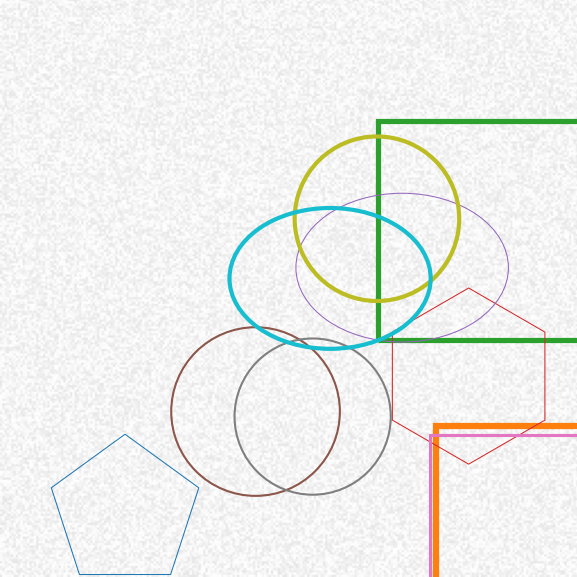[{"shape": "pentagon", "thickness": 0.5, "radius": 0.67, "center": [0.217, 0.113]}, {"shape": "square", "thickness": 3, "radius": 0.68, "center": [0.892, 0.124]}, {"shape": "square", "thickness": 2.5, "radius": 0.95, "center": [0.844, 0.6]}, {"shape": "hexagon", "thickness": 0.5, "radius": 0.76, "center": [0.811, 0.348]}, {"shape": "oval", "thickness": 0.5, "radius": 0.92, "center": [0.696, 0.536]}, {"shape": "circle", "thickness": 1, "radius": 0.73, "center": [0.443, 0.286]}, {"shape": "square", "thickness": 1.5, "radius": 0.72, "center": [0.889, 0.102]}, {"shape": "circle", "thickness": 1, "radius": 0.68, "center": [0.541, 0.278]}, {"shape": "circle", "thickness": 2, "radius": 0.71, "center": [0.653, 0.62]}, {"shape": "oval", "thickness": 2, "radius": 0.87, "center": [0.572, 0.517]}]